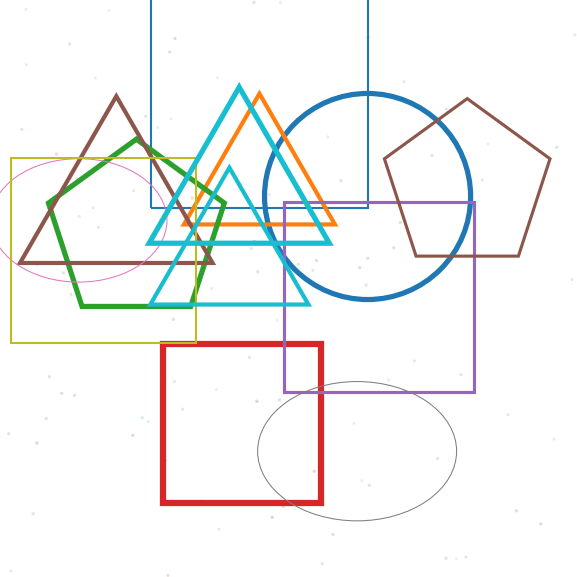[{"shape": "square", "thickness": 1, "radius": 0.94, "center": [0.449, 0.828]}, {"shape": "circle", "thickness": 2.5, "radius": 0.89, "center": [0.636, 0.659]}, {"shape": "triangle", "thickness": 2, "radius": 0.75, "center": [0.449, 0.686]}, {"shape": "pentagon", "thickness": 2.5, "radius": 0.8, "center": [0.236, 0.598]}, {"shape": "square", "thickness": 3, "radius": 0.69, "center": [0.419, 0.266]}, {"shape": "square", "thickness": 1.5, "radius": 0.82, "center": [0.656, 0.485]}, {"shape": "triangle", "thickness": 2, "radius": 0.96, "center": [0.201, 0.64]}, {"shape": "pentagon", "thickness": 1.5, "radius": 0.75, "center": [0.809, 0.678]}, {"shape": "oval", "thickness": 0.5, "radius": 0.76, "center": [0.136, 0.618]}, {"shape": "oval", "thickness": 0.5, "radius": 0.86, "center": [0.618, 0.218]}, {"shape": "square", "thickness": 1, "radius": 0.8, "center": [0.18, 0.566]}, {"shape": "triangle", "thickness": 2, "radius": 0.79, "center": [0.397, 0.551]}, {"shape": "triangle", "thickness": 2.5, "radius": 0.9, "center": [0.414, 0.668]}]